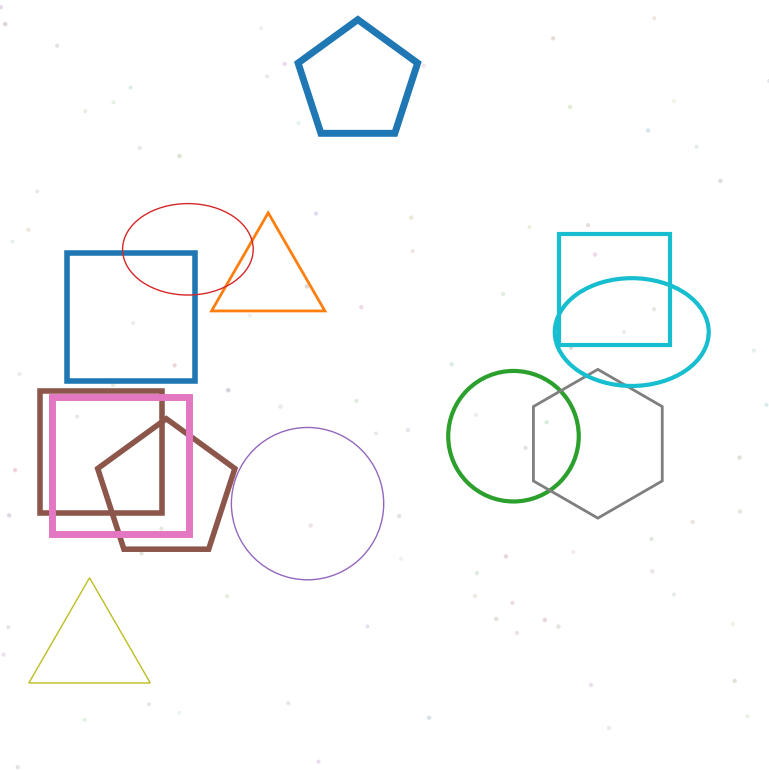[{"shape": "square", "thickness": 2, "radius": 0.41, "center": [0.17, 0.588]}, {"shape": "pentagon", "thickness": 2.5, "radius": 0.41, "center": [0.465, 0.893]}, {"shape": "triangle", "thickness": 1, "radius": 0.42, "center": [0.348, 0.639]}, {"shape": "circle", "thickness": 1.5, "radius": 0.42, "center": [0.667, 0.433]}, {"shape": "oval", "thickness": 0.5, "radius": 0.42, "center": [0.244, 0.676]}, {"shape": "circle", "thickness": 0.5, "radius": 0.49, "center": [0.399, 0.346]}, {"shape": "square", "thickness": 2, "radius": 0.39, "center": [0.131, 0.413]}, {"shape": "pentagon", "thickness": 2, "radius": 0.47, "center": [0.216, 0.363]}, {"shape": "square", "thickness": 2.5, "radius": 0.45, "center": [0.156, 0.395]}, {"shape": "hexagon", "thickness": 1, "radius": 0.48, "center": [0.776, 0.424]}, {"shape": "triangle", "thickness": 0.5, "radius": 0.46, "center": [0.116, 0.159]}, {"shape": "oval", "thickness": 1.5, "radius": 0.5, "center": [0.82, 0.569]}, {"shape": "square", "thickness": 1.5, "radius": 0.36, "center": [0.798, 0.624]}]